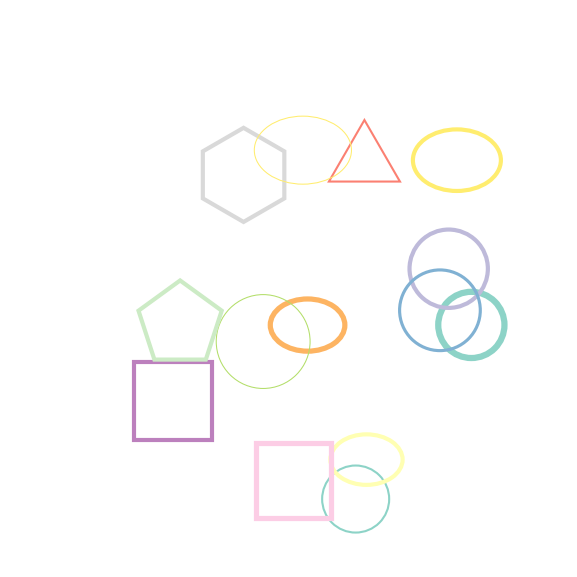[{"shape": "circle", "thickness": 3, "radius": 0.29, "center": [0.816, 0.437]}, {"shape": "circle", "thickness": 1, "radius": 0.29, "center": [0.616, 0.135]}, {"shape": "oval", "thickness": 2, "radius": 0.31, "center": [0.635, 0.203]}, {"shape": "circle", "thickness": 2, "radius": 0.34, "center": [0.777, 0.534]}, {"shape": "triangle", "thickness": 1, "radius": 0.36, "center": [0.631, 0.72]}, {"shape": "circle", "thickness": 1.5, "radius": 0.35, "center": [0.762, 0.462]}, {"shape": "oval", "thickness": 2.5, "radius": 0.32, "center": [0.533, 0.436]}, {"shape": "circle", "thickness": 0.5, "radius": 0.41, "center": [0.456, 0.408]}, {"shape": "square", "thickness": 2.5, "radius": 0.32, "center": [0.509, 0.167]}, {"shape": "hexagon", "thickness": 2, "radius": 0.41, "center": [0.422, 0.696]}, {"shape": "square", "thickness": 2, "radius": 0.34, "center": [0.3, 0.305]}, {"shape": "pentagon", "thickness": 2, "radius": 0.38, "center": [0.312, 0.438]}, {"shape": "oval", "thickness": 0.5, "radius": 0.42, "center": [0.524, 0.739]}, {"shape": "oval", "thickness": 2, "radius": 0.38, "center": [0.791, 0.722]}]